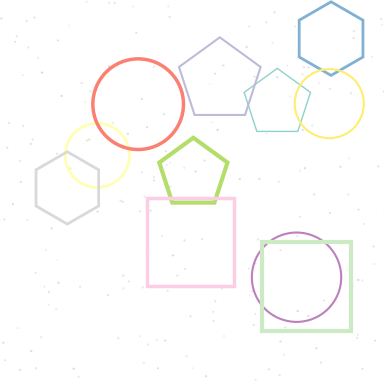[{"shape": "pentagon", "thickness": 1, "radius": 0.45, "center": [0.72, 0.732]}, {"shape": "circle", "thickness": 2, "radius": 0.42, "center": [0.253, 0.597]}, {"shape": "pentagon", "thickness": 1.5, "radius": 0.56, "center": [0.571, 0.792]}, {"shape": "circle", "thickness": 2.5, "radius": 0.59, "center": [0.359, 0.729]}, {"shape": "hexagon", "thickness": 2, "radius": 0.48, "center": [0.86, 0.9]}, {"shape": "pentagon", "thickness": 3, "radius": 0.47, "center": [0.502, 0.549]}, {"shape": "square", "thickness": 2.5, "radius": 0.57, "center": [0.495, 0.372]}, {"shape": "hexagon", "thickness": 2, "radius": 0.47, "center": [0.175, 0.512]}, {"shape": "circle", "thickness": 1.5, "radius": 0.58, "center": [0.77, 0.28]}, {"shape": "square", "thickness": 3, "radius": 0.58, "center": [0.795, 0.256]}, {"shape": "circle", "thickness": 1.5, "radius": 0.45, "center": [0.855, 0.731]}]